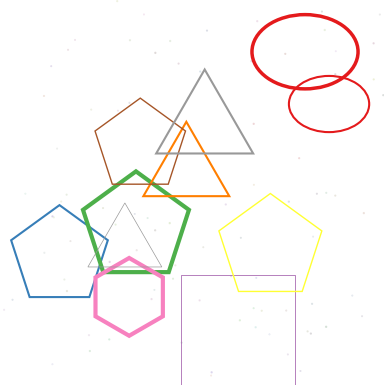[{"shape": "oval", "thickness": 2.5, "radius": 0.69, "center": [0.792, 0.866]}, {"shape": "oval", "thickness": 1.5, "radius": 0.52, "center": [0.855, 0.73]}, {"shape": "pentagon", "thickness": 1.5, "radius": 0.66, "center": [0.155, 0.335]}, {"shape": "pentagon", "thickness": 3, "radius": 0.72, "center": [0.353, 0.41]}, {"shape": "square", "thickness": 0.5, "radius": 0.74, "center": [0.618, 0.138]}, {"shape": "triangle", "thickness": 1.5, "radius": 0.64, "center": [0.484, 0.555]}, {"shape": "pentagon", "thickness": 1, "radius": 0.7, "center": [0.702, 0.357]}, {"shape": "pentagon", "thickness": 1, "radius": 0.62, "center": [0.364, 0.622]}, {"shape": "hexagon", "thickness": 3, "radius": 0.51, "center": [0.336, 0.229]}, {"shape": "triangle", "thickness": 0.5, "radius": 0.55, "center": [0.324, 0.362]}, {"shape": "triangle", "thickness": 1.5, "radius": 0.73, "center": [0.532, 0.674]}]